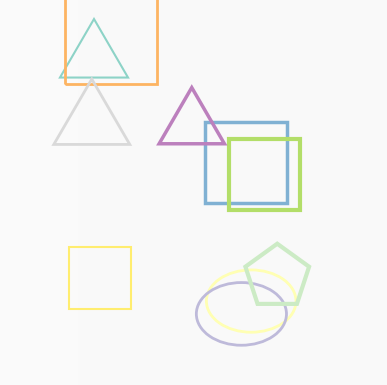[{"shape": "triangle", "thickness": 1.5, "radius": 0.51, "center": [0.243, 0.849]}, {"shape": "oval", "thickness": 2, "radius": 0.58, "center": [0.648, 0.218]}, {"shape": "oval", "thickness": 2, "radius": 0.58, "center": [0.623, 0.185]}, {"shape": "square", "thickness": 2.5, "radius": 0.53, "center": [0.635, 0.578]}, {"shape": "square", "thickness": 2, "radius": 0.59, "center": [0.286, 0.899]}, {"shape": "square", "thickness": 3, "radius": 0.46, "center": [0.683, 0.547]}, {"shape": "triangle", "thickness": 2, "radius": 0.57, "center": [0.237, 0.681]}, {"shape": "triangle", "thickness": 2.5, "radius": 0.49, "center": [0.495, 0.675]}, {"shape": "pentagon", "thickness": 3, "radius": 0.43, "center": [0.715, 0.281]}, {"shape": "square", "thickness": 1.5, "radius": 0.4, "center": [0.258, 0.279]}]